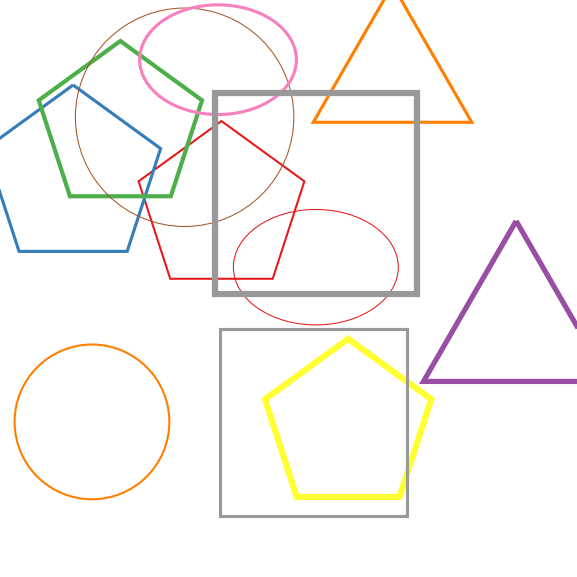[{"shape": "pentagon", "thickness": 1, "radius": 0.75, "center": [0.384, 0.639]}, {"shape": "oval", "thickness": 0.5, "radius": 0.71, "center": [0.547, 0.536]}, {"shape": "pentagon", "thickness": 1.5, "radius": 0.8, "center": [0.127, 0.693]}, {"shape": "pentagon", "thickness": 2, "radius": 0.74, "center": [0.208, 0.78]}, {"shape": "triangle", "thickness": 2.5, "radius": 0.93, "center": [0.894, 0.431]}, {"shape": "triangle", "thickness": 1.5, "radius": 0.79, "center": [0.68, 0.867]}, {"shape": "circle", "thickness": 1, "radius": 0.67, "center": [0.159, 0.269]}, {"shape": "pentagon", "thickness": 3, "radius": 0.76, "center": [0.603, 0.261]}, {"shape": "circle", "thickness": 0.5, "radius": 0.95, "center": [0.32, 0.796]}, {"shape": "oval", "thickness": 1.5, "radius": 0.68, "center": [0.378, 0.896]}, {"shape": "square", "thickness": 3, "radius": 0.87, "center": [0.547, 0.664]}, {"shape": "square", "thickness": 1.5, "radius": 0.81, "center": [0.543, 0.268]}]